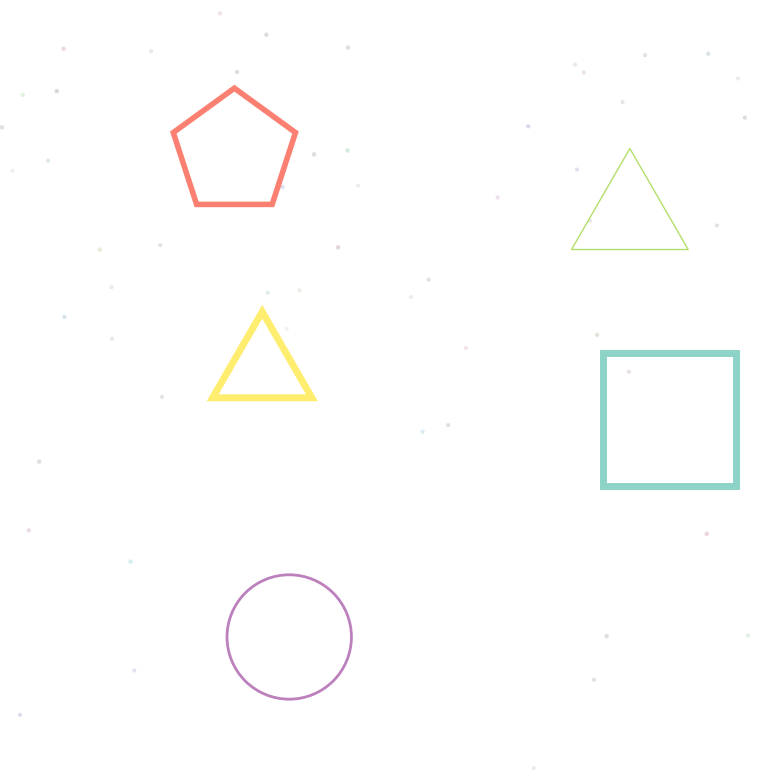[{"shape": "square", "thickness": 2.5, "radius": 0.43, "center": [0.869, 0.455]}, {"shape": "pentagon", "thickness": 2, "radius": 0.42, "center": [0.304, 0.802]}, {"shape": "triangle", "thickness": 0.5, "radius": 0.44, "center": [0.818, 0.72]}, {"shape": "circle", "thickness": 1, "radius": 0.4, "center": [0.376, 0.173]}, {"shape": "triangle", "thickness": 2.5, "radius": 0.37, "center": [0.341, 0.521]}]